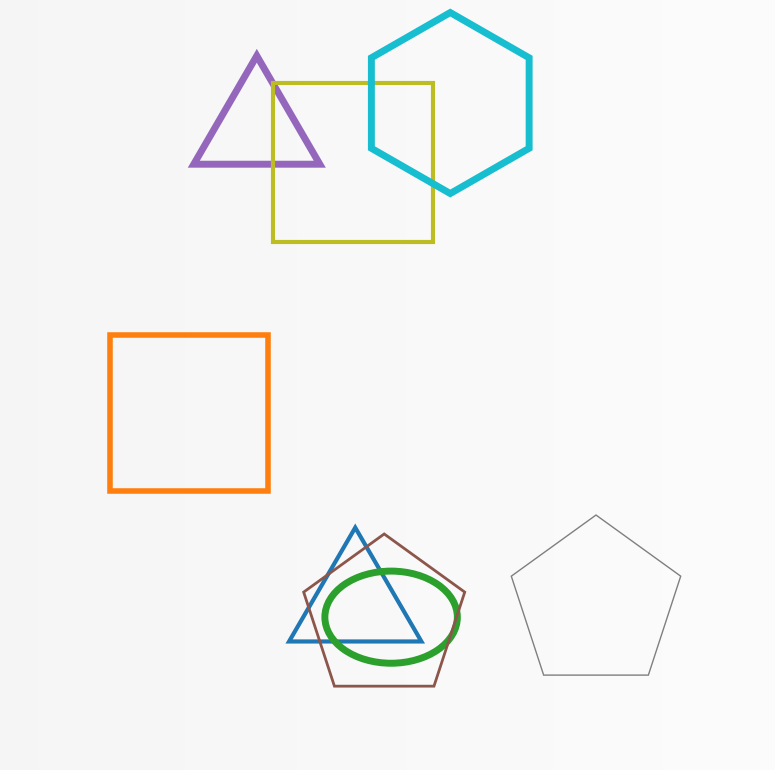[{"shape": "triangle", "thickness": 1.5, "radius": 0.49, "center": [0.458, 0.216]}, {"shape": "square", "thickness": 2, "radius": 0.51, "center": [0.244, 0.464]}, {"shape": "oval", "thickness": 2.5, "radius": 0.43, "center": [0.505, 0.198]}, {"shape": "triangle", "thickness": 2.5, "radius": 0.47, "center": [0.331, 0.834]}, {"shape": "pentagon", "thickness": 1, "radius": 0.55, "center": [0.496, 0.197]}, {"shape": "pentagon", "thickness": 0.5, "radius": 0.57, "center": [0.769, 0.216]}, {"shape": "square", "thickness": 1.5, "radius": 0.52, "center": [0.455, 0.789]}, {"shape": "hexagon", "thickness": 2.5, "radius": 0.59, "center": [0.581, 0.866]}]